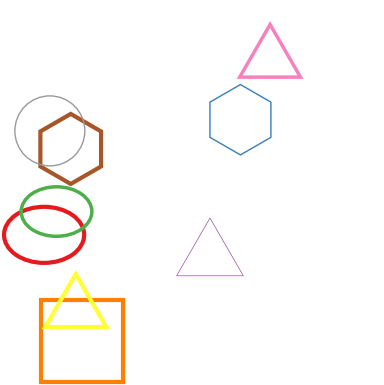[{"shape": "oval", "thickness": 3, "radius": 0.52, "center": [0.115, 0.39]}, {"shape": "hexagon", "thickness": 1, "radius": 0.46, "center": [0.624, 0.689]}, {"shape": "oval", "thickness": 2.5, "radius": 0.46, "center": [0.147, 0.451]}, {"shape": "triangle", "thickness": 0.5, "radius": 0.5, "center": [0.545, 0.334]}, {"shape": "square", "thickness": 3, "radius": 0.53, "center": [0.214, 0.115]}, {"shape": "triangle", "thickness": 3, "radius": 0.46, "center": [0.197, 0.196]}, {"shape": "hexagon", "thickness": 3, "radius": 0.45, "center": [0.184, 0.613]}, {"shape": "triangle", "thickness": 2.5, "radius": 0.46, "center": [0.702, 0.845]}, {"shape": "circle", "thickness": 1, "radius": 0.45, "center": [0.129, 0.66]}]